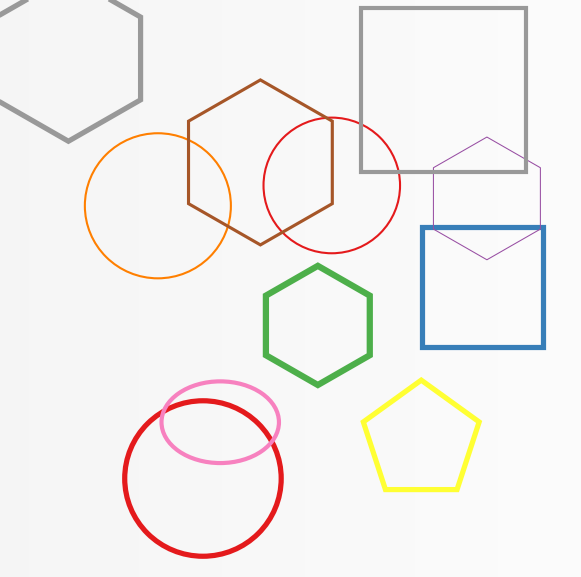[{"shape": "circle", "thickness": 2.5, "radius": 0.67, "center": [0.349, 0.171]}, {"shape": "circle", "thickness": 1, "radius": 0.59, "center": [0.571, 0.678]}, {"shape": "square", "thickness": 2.5, "radius": 0.52, "center": [0.831, 0.503]}, {"shape": "hexagon", "thickness": 3, "radius": 0.52, "center": [0.547, 0.436]}, {"shape": "hexagon", "thickness": 0.5, "radius": 0.53, "center": [0.838, 0.656]}, {"shape": "circle", "thickness": 1, "radius": 0.63, "center": [0.272, 0.643]}, {"shape": "pentagon", "thickness": 2.5, "radius": 0.52, "center": [0.725, 0.236]}, {"shape": "hexagon", "thickness": 1.5, "radius": 0.71, "center": [0.448, 0.718]}, {"shape": "oval", "thickness": 2, "radius": 0.51, "center": [0.379, 0.268]}, {"shape": "square", "thickness": 2, "radius": 0.71, "center": [0.763, 0.843]}, {"shape": "hexagon", "thickness": 2.5, "radius": 0.72, "center": [0.118, 0.898]}]